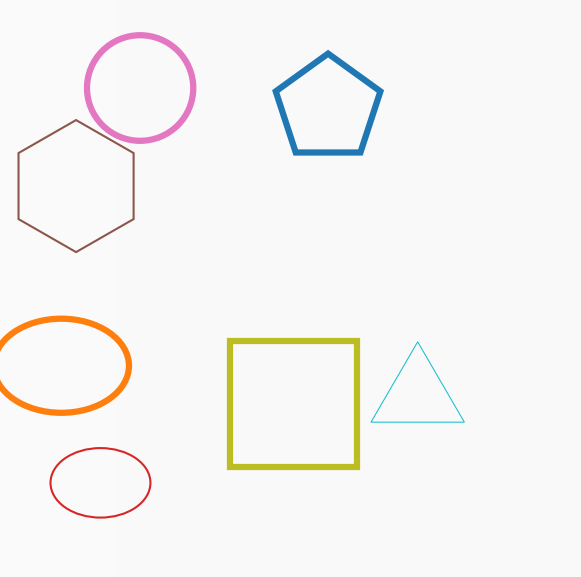[{"shape": "pentagon", "thickness": 3, "radius": 0.47, "center": [0.564, 0.812]}, {"shape": "oval", "thickness": 3, "radius": 0.58, "center": [0.105, 0.366]}, {"shape": "oval", "thickness": 1, "radius": 0.43, "center": [0.173, 0.163]}, {"shape": "hexagon", "thickness": 1, "radius": 0.57, "center": [0.131, 0.677]}, {"shape": "circle", "thickness": 3, "radius": 0.46, "center": [0.241, 0.847]}, {"shape": "square", "thickness": 3, "radius": 0.55, "center": [0.505, 0.3]}, {"shape": "triangle", "thickness": 0.5, "radius": 0.46, "center": [0.719, 0.314]}]